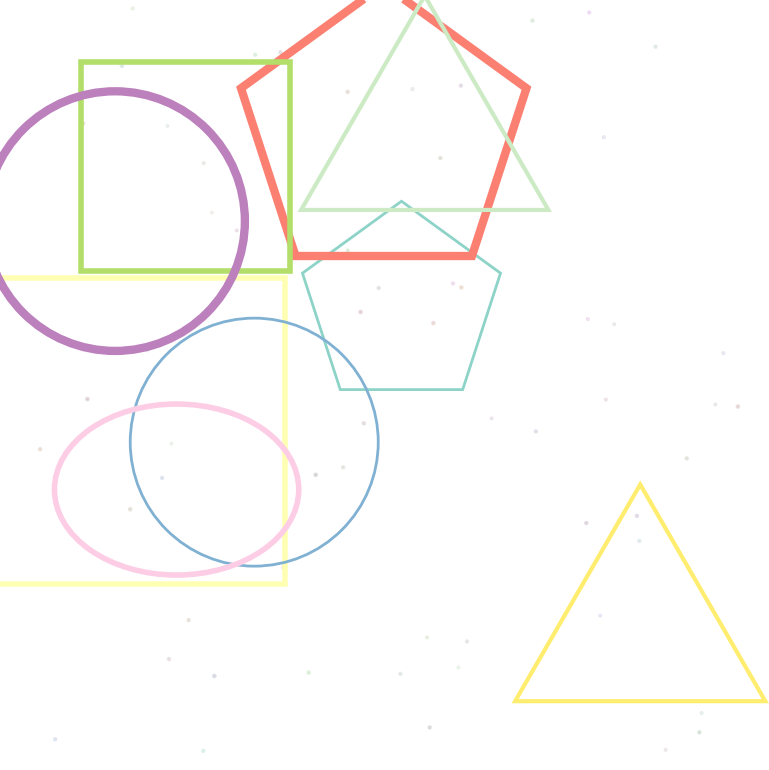[{"shape": "pentagon", "thickness": 1, "radius": 0.68, "center": [0.521, 0.603]}, {"shape": "square", "thickness": 2, "radius": 0.99, "center": [0.172, 0.44]}, {"shape": "pentagon", "thickness": 3, "radius": 0.97, "center": [0.498, 0.825]}, {"shape": "circle", "thickness": 1, "radius": 0.81, "center": [0.33, 0.426]}, {"shape": "square", "thickness": 2, "radius": 0.68, "center": [0.241, 0.784]}, {"shape": "oval", "thickness": 2, "radius": 0.79, "center": [0.229, 0.364]}, {"shape": "circle", "thickness": 3, "radius": 0.84, "center": [0.149, 0.713]}, {"shape": "triangle", "thickness": 1.5, "radius": 0.93, "center": [0.552, 0.82]}, {"shape": "triangle", "thickness": 1.5, "radius": 0.94, "center": [0.831, 0.183]}]